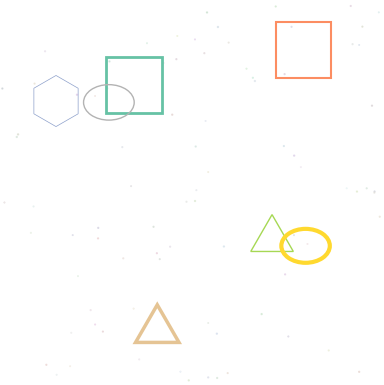[{"shape": "square", "thickness": 2, "radius": 0.36, "center": [0.348, 0.78]}, {"shape": "square", "thickness": 1.5, "radius": 0.36, "center": [0.789, 0.87]}, {"shape": "hexagon", "thickness": 0.5, "radius": 0.33, "center": [0.145, 0.738]}, {"shape": "triangle", "thickness": 1, "radius": 0.32, "center": [0.707, 0.379]}, {"shape": "oval", "thickness": 3, "radius": 0.31, "center": [0.794, 0.361]}, {"shape": "triangle", "thickness": 2.5, "radius": 0.33, "center": [0.408, 0.143]}, {"shape": "oval", "thickness": 1, "radius": 0.33, "center": [0.283, 0.734]}]